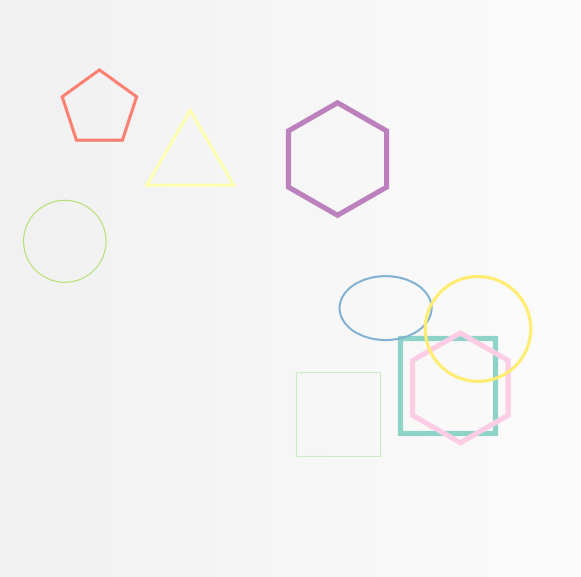[{"shape": "square", "thickness": 2.5, "radius": 0.41, "center": [0.77, 0.331]}, {"shape": "triangle", "thickness": 1.5, "radius": 0.43, "center": [0.327, 0.722]}, {"shape": "pentagon", "thickness": 1.5, "radius": 0.34, "center": [0.171, 0.811]}, {"shape": "oval", "thickness": 1, "radius": 0.4, "center": [0.663, 0.466]}, {"shape": "circle", "thickness": 0.5, "radius": 0.35, "center": [0.111, 0.581]}, {"shape": "hexagon", "thickness": 2.5, "radius": 0.47, "center": [0.792, 0.328]}, {"shape": "hexagon", "thickness": 2.5, "radius": 0.49, "center": [0.581, 0.724]}, {"shape": "square", "thickness": 0.5, "radius": 0.36, "center": [0.582, 0.282]}, {"shape": "circle", "thickness": 1.5, "radius": 0.45, "center": [0.822, 0.43]}]